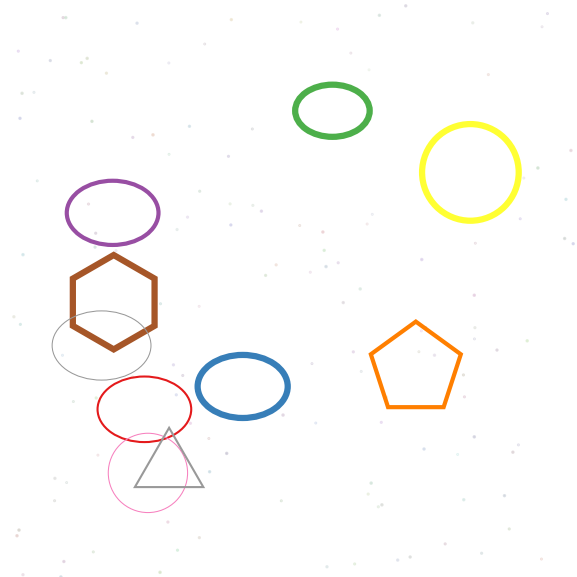[{"shape": "oval", "thickness": 1, "radius": 0.41, "center": [0.25, 0.29]}, {"shape": "oval", "thickness": 3, "radius": 0.39, "center": [0.42, 0.33]}, {"shape": "oval", "thickness": 3, "radius": 0.32, "center": [0.576, 0.807]}, {"shape": "oval", "thickness": 2, "radius": 0.4, "center": [0.195, 0.631]}, {"shape": "pentagon", "thickness": 2, "radius": 0.41, "center": [0.72, 0.36]}, {"shape": "circle", "thickness": 3, "radius": 0.42, "center": [0.815, 0.701]}, {"shape": "hexagon", "thickness": 3, "radius": 0.41, "center": [0.197, 0.476]}, {"shape": "circle", "thickness": 0.5, "radius": 0.34, "center": [0.256, 0.18]}, {"shape": "oval", "thickness": 0.5, "radius": 0.43, "center": [0.176, 0.401]}, {"shape": "triangle", "thickness": 1, "radius": 0.34, "center": [0.293, 0.19]}]